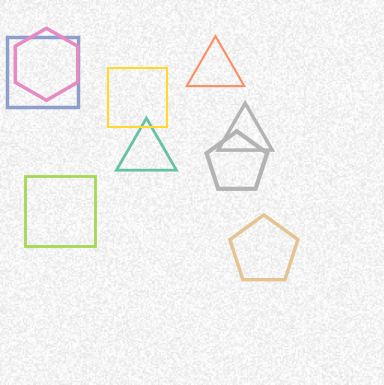[{"shape": "triangle", "thickness": 2, "radius": 0.45, "center": [0.38, 0.603]}, {"shape": "triangle", "thickness": 1.5, "radius": 0.43, "center": [0.56, 0.82]}, {"shape": "square", "thickness": 2.5, "radius": 0.45, "center": [0.11, 0.813]}, {"shape": "hexagon", "thickness": 2.5, "radius": 0.47, "center": [0.121, 0.833]}, {"shape": "square", "thickness": 2, "radius": 0.46, "center": [0.156, 0.452]}, {"shape": "square", "thickness": 1.5, "radius": 0.39, "center": [0.358, 0.746]}, {"shape": "pentagon", "thickness": 2.5, "radius": 0.46, "center": [0.685, 0.349]}, {"shape": "pentagon", "thickness": 3, "radius": 0.41, "center": [0.615, 0.576]}, {"shape": "triangle", "thickness": 2.5, "radius": 0.41, "center": [0.637, 0.651]}]